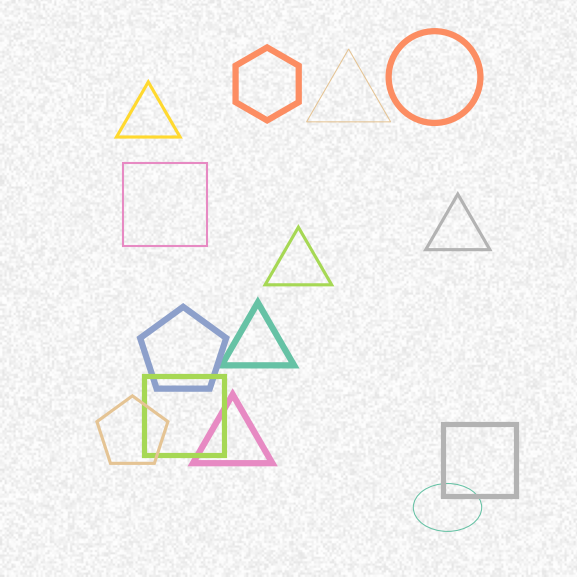[{"shape": "oval", "thickness": 0.5, "radius": 0.3, "center": [0.775, 0.12]}, {"shape": "triangle", "thickness": 3, "radius": 0.36, "center": [0.446, 0.403]}, {"shape": "circle", "thickness": 3, "radius": 0.4, "center": [0.752, 0.866]}, {"shape": "hexagon", "thickness": 3, "radius": 0.32, "center": [0.463, 0.854]}, {"shape": "pentagon", "thickness": 3, "radius": 0.39, "center": [0.317, 0.39]}, {"shape": "triangle", "thickness": 3, "radius": 0.4, "center": [0.403, 0.237]}, {"shape": "square", "thickness": 1, "radius": 0.36, "center": [0.285, 0.645]}, {"shape": "square", "thickness": 2.5, "radius": 0.34, "center": [0.319, 0.28]}, {"shape": "triangle", "thickness": 1.5, "radius": 0.33, "center": [0.517, 0.539]}, {"shape": "triangle", "thickness": 1.5, "radius": 0.32, "center": [0.257, 0.794]}, {"shape": "pentagon", "thickness": 1.5, "radius": 0.32, "center": [0.229, 0.249]}, {"shape": "triangle", "thickness": 0.5, "radius": 0.42, "center": [0.604, 0.83]}, {"shape": "triangle", "thickness": 1.5, "radius": 0.32, "center": [0.793, 0.599]}, {"shape": "square", "thickness": 2.5, "radius": 0.31, "center": [0.831, 0.202]}]